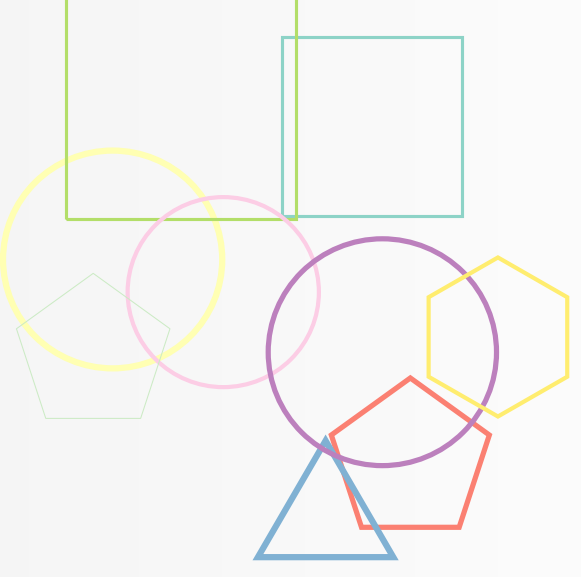[{"shape": "square", "thickness": 1.5, "radius": 0.77, "center": [0.64, 0.779]}, {"shape": "circle", "thickness": 3, "radius": 0.94, "center": [0.194, 0.55]}, {"shape": "pentagon", "thickness": 2.5, "radius": 0.71, "center": [0.706, 0.202]}, {"shape": "triangle", "thickness": 3, "radius": 0.67, "center": [0.56, 0.102]}, {"shape": "square", "thickness": 1.5, "radius": 0.99, "center": [0.311, 0.818]}, {"shape": "circle", "thickness": 2, "radius": 0.82, "center": [0.384, 0.493]}, {"shape": "circle", "thickness": 2.5, "radius": 0.98, "center": [0.658, 0.389]}, {"shape": "pentagon", "thickness": 0.5, "radius": 0.69, "center": [0.16, 0.387]}, {"shape": "hexagon", "thickness": 2, "radius": 0.69, "center": [0.857, 0.416]}]